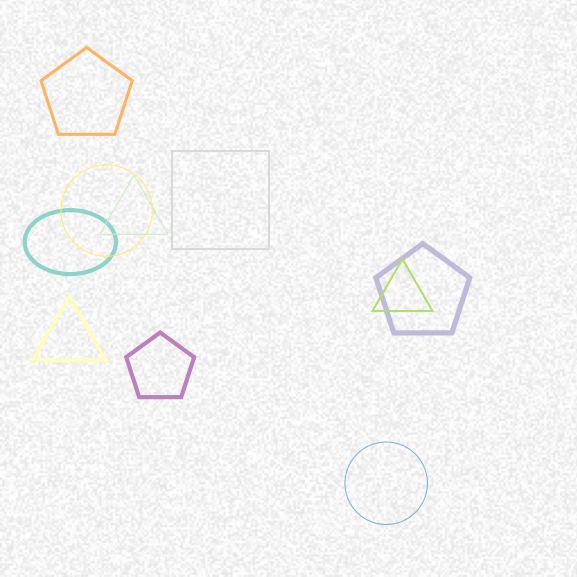[{"shape": "oval", "thickness": 2, "radius": 0.4, "center": [0.122, 0.58]}, {"shape": "triangle", "thickness": 1.5, "radius": 0.37, "center": [0.12, 0.412]}, {"shape": "pentagon", "thickness": 2.5, "radius": 0.43, "center": [0.732, 0.492]}, {"shape": "circle", "thickness": 0.5, "radius": 0.36, "center": [0.669, 0.162]}, {"shape": "pentagon", "thickness": 1.5, "radius": 0.42, "center": [0.15, 0.834]}, {"shape": "triangle", "thickness": 1, "radius": 0.3, "center": [0.697, 0.491]}, {"shape": "square", "thickness": 1, "radius": 0.42, "center": [0.382, 0.653]}, {"shape": "pentagon", "thickness": 2, "radius": 0.31, "center": [0.277, 0.361]}, {"shape": "triangle", "thickness": 0.5, "radius": 0.34, "center": [0.232, 0.628]}, {"shape": "circle", "thickness": 0.5, "radius": 0.4, "center": [0.185, 0.635]}]